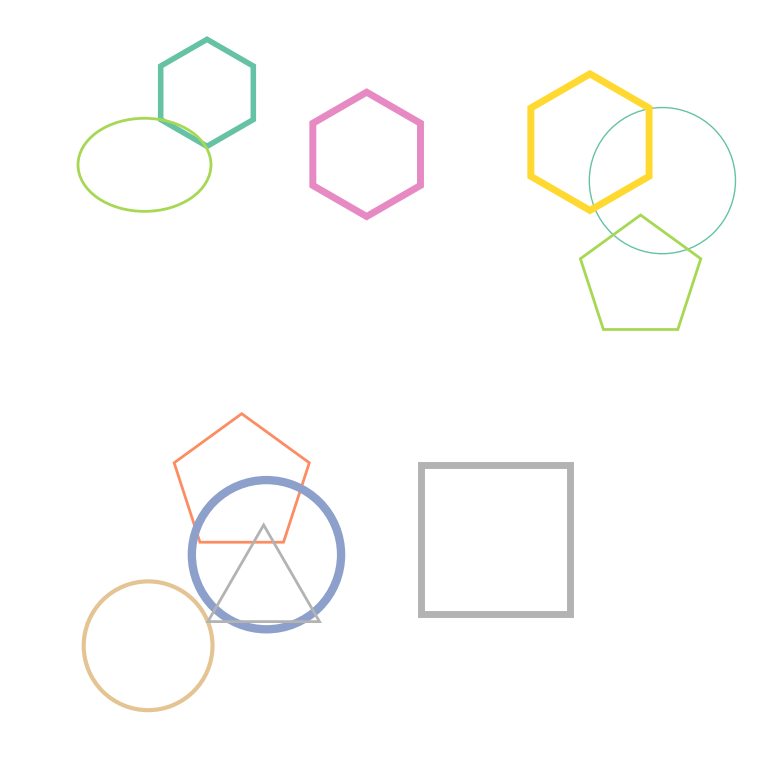[{"shape": "hexagon", "thickness": 2, "radius": 0.35, "center": [0.269, 0.879]}, {"shape": "circle", "thickness": 0.5, "radius": 0.47, "center": [0.86, 0.765]}, {"shape": "pentagon", "thickness": 1, "radius": 0.46, "center": [0.314, 0.37]}, {"shape": "circle", "thickness": 3, "radius": 0.48, "center": [0.346, 0.28]}, {"shape": "hexagon", "thickness": 2.5, "radius": 0.4, "center": [0.476, 0.8]}, {"shape": "oval", "thickness": 1, "radius": 0.43, "center": [0.188, 0.786]}, {"shape": "pentagon", "thickness": 1, "radius": 0.41, "center": [0.832, 0.639]}, {"shape": "hexagon", "thickness": 2.5, "radius": 0.44, "center": [0.766, 0.815]}, {"shape": "circle", "thickness": 1.5, "radius": 0.42, "center": [0.192, 0.161]}, {"shape": "square", "thickness": 2.5, "radius": 0.48, "center": [0.644, 0.299]}, {"shape": "triangle", "thickness": 1, "radius": 0.42, "center": [0.342, 0.235]}]